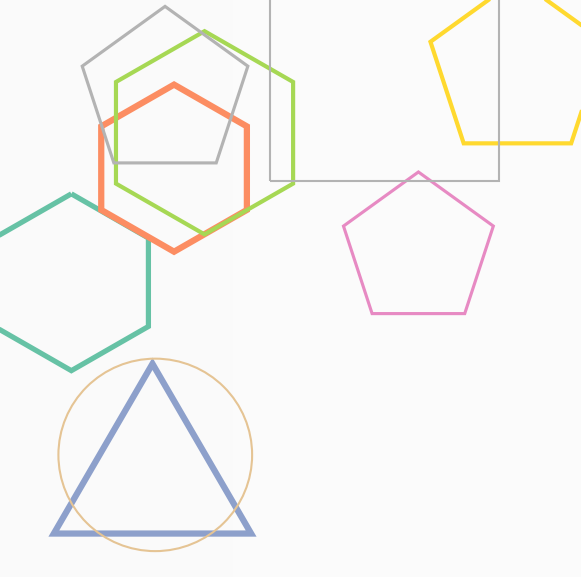[{"shape": "hexagon", "thickness": 2.5, "radius": 0.77, "center": [0.123, 0.51]}, {"shape": "hexagon", "thickness": 3, "radius": 0.72, "center": [0.299, 0.708]}, {"shape": "triangle", "thickness": 3, "radius": 0.98, "center": [0.262, 0.173]}, {"shape": "pentagon", "thickness": 1.5, "radius": 0.68, "center": [0.72, 0.566]}, {"shape": "hexagon", "thickness": 2, "radius": 0.88, "center": [0.352, 0.769]}, {"shape": "pentagon", "thickness": 2, "radius": 0.79, "center": [0.89, 0.878]}, {"shape": "circle", "thickness": 1, "radius": 0.83, "center": [0.267, 0.211]}, {"shape": "square", "thickness": 1, "radius": 0.99, "center": [0.661, 0.883]}, {"shape": "pentagon", "thickness": 1.5, "radius": 0.75, "center": [0.284, 0.838]}]